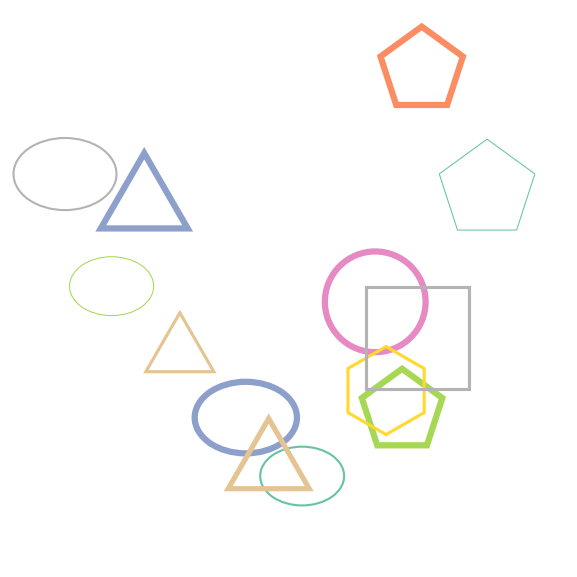[{"shape": "oval", "thickness": 1, "radius": 0.36, "center": [0.523, 0.175]}, {"shape": "pentagon", "thickness": 0.5, "radius": 0.44, "center": [0.843, 0.671]}, {"shape": "pentagon", "thickness": 3, "radius": 0.38, "center": [0.73, 0.878]}, {"shape": "triangle", "thickness": 3, "radius": 0.43, "center": [0.25, 0.647]}, {"shape": "oval", "thickness": 3, "radius": 0.44, "center": [0.426, 0.276]}, {"shape": "circle", "thickness": 3, "radius": 0.44, "center": [0.65, 0.477]}, {"shape": "oval", "thickness": 0.5, "radius": 0.36, "center": [0.193, 0.504]}, {"shape": "pentagon", "thickness": 3, "radius": 0.37, "center": [0.696, 0.287]}, {"shape": "hexagon", "thickness": 1.5, "radius": 0.38, "center": [0.669, 0.323]}, {"shape": "triangle", "thickness": 1.5, "radius": 0.34, "center": [0.311, 0.389]}, {"shape": "triangle", "thickness": 2.5, "radius": 0.4, "center": [0.465, 0.193]}, {"shape": "square", "thickness": 1.5, "radius": 0.44, "center": [0.723, 0.414]}, {"shape": "oval", "thickness": 1, "radius": 0.45, "center": [0.113, 0.698]}]